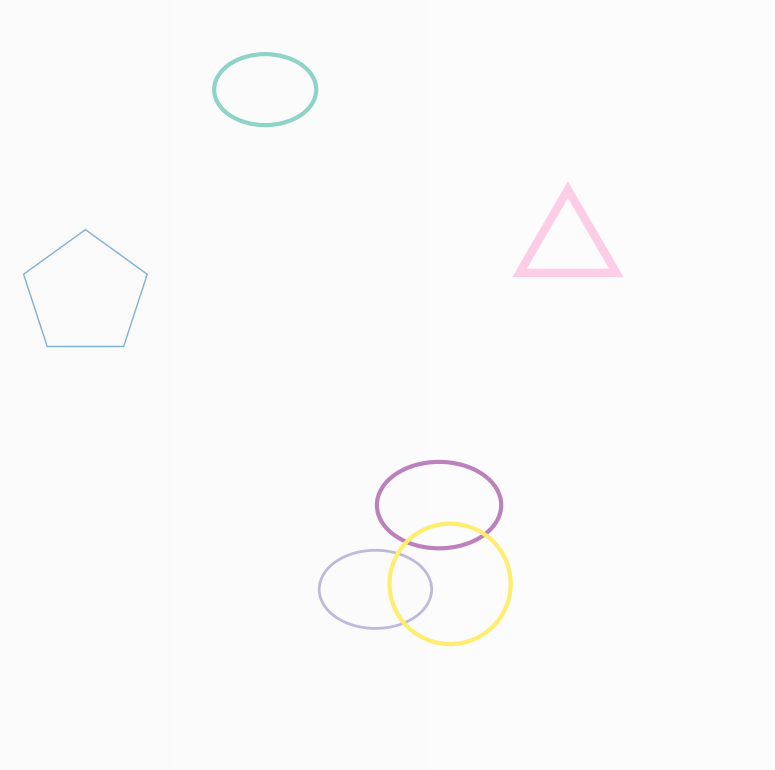[{"shape": "oval", "thickness": 1.5, "radius": 0.33, "center": [0.342, 0.884]}, {"shape": "oval", "thickness": 1, "radius": 0.36, "center": [0.484, 0.235]}, {"shape": "pentagon", "thickness": 0.5, "radius": 0.42, "center": [0.11, 0.618]}, {"shape": "triangle", "thickness": 3, "radius": 0.36, "center": [0.733, 0.682]}, {"shape": "oval", "thickness": 1.5, "radius": 0.4, "center": [0.567, 0.344]}, {"shape": "circle", "thickness": 1.5, "radius": 0.39, "center": [0.581, 0.242]}]